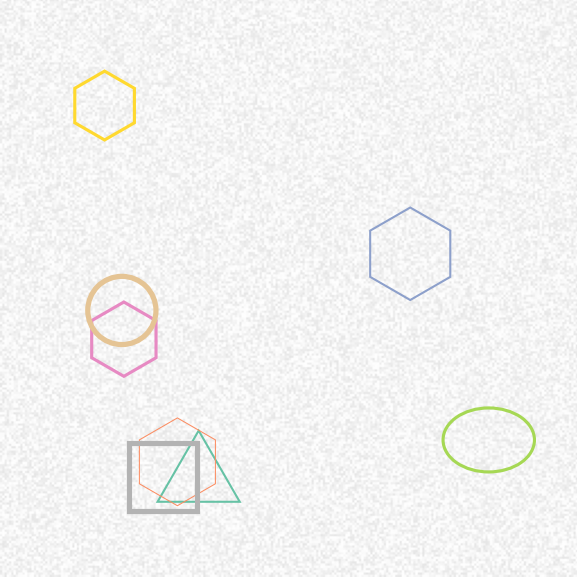[{"shape": "triangle", "thickness": 1, "radius": 0.41, "center": [0.344, 0.171]}, {"shape": "hexagon", "thickness": 0.5, "radius": 0.38, "center": [0.307, 0.199]}, {"shape": "hexagon", "thickness": 1, "radius": 0.4, "center": [0.71, 0.56]}, {"shape": "hexagon", "thickness": 1.5, "radius": 0.32, "center": [0.214, 0.412]}, {"shape": "oval", "thickness": 1.5, "radius": 0.4, "center": [0.846, 0.237]}, {"shape": "hexagon", "thickness": 1.5, "radius": 0.3, "center": [0.181, 0.816]}, {"shape": "circle", "thickness": 2.5, "radius": 0.3, "center": [0.211, 0.462]}, {"shape": "square", "thickness": 2.5, "radius": 0.29, "center": [0.282, 0.173]}]